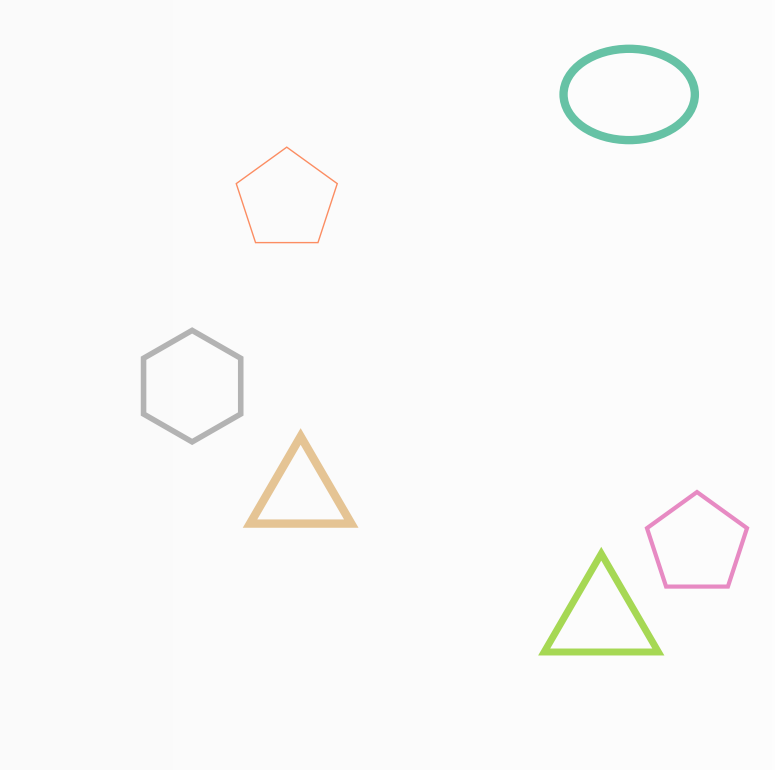[{"shape": "oval", "thickness": 3, "radius": 0.42, "center": [0.812, 0.877]}, {"shape": "pentagon", "thickness": 0.5, "radius": 0.34, "center": [0.37, 0.74]}, {"shape": "pentagon", "thickness": 1.5, "radius": 0.34, "center": [0.899, 0.293]}, {"shape": "triangle", "thickness": 2.5, "radius": 0.43, "center": [0.776, 0.196]}, {"shape": "triangle", "thickness": 3, "radius": 0.38, "center": [0.388, 0.358]}, {"shape": "hexagon", "thickness": 2, "radius": 0.36, "center": [0.248, 0.499]}]